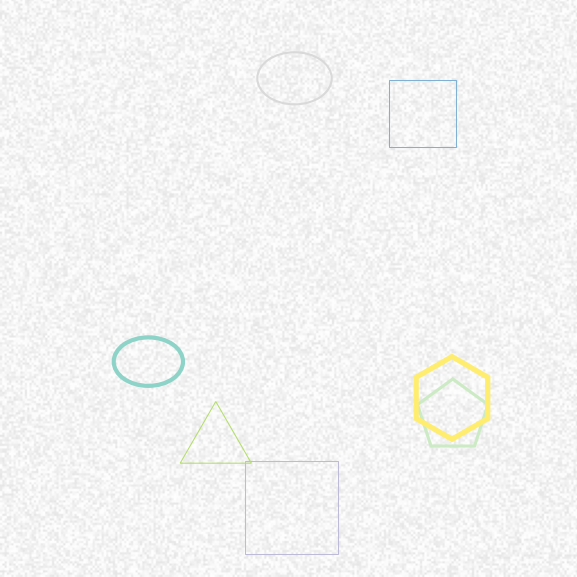[{"shape": "oval", "thickness": 2, "radius": 0.3, "center": [0.257, 0.373]}, {"shape": "square", "thickness": 0.5, "radius": 0.4, "center": [0.505, 0.121]}, {"shape": "square", "thickness": 0.5, "radius": 0.29, "center": [0.731, 0.803]}, {"shape": "triangle", "thickness": 0.5, "radius": 0.36, "center": [0.374, 0.233]}, {"shape": "oval", "thickness": 1, "radius": 0.32, "center": [0.51, 0.864]}, {"shape": "pentagon", "thickness": 1.5, "radius": 0.32, "center": [0.784, 0.279]}, {"shape": "hexagon", "thickness": 2.5, "radius": 0.36, "center": [0.783, 0.31]}]